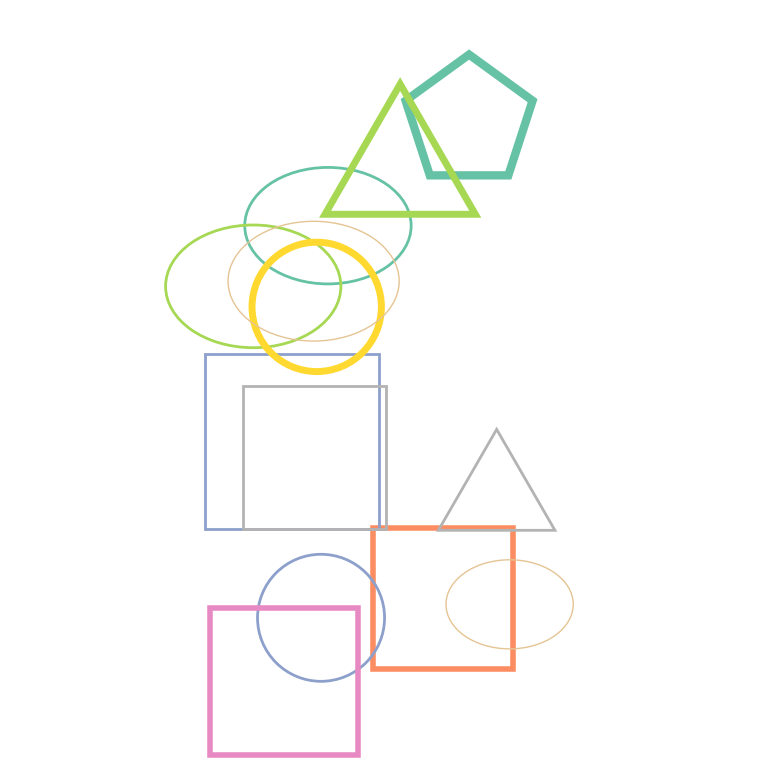[{"shape": "pentagon", "thickness": 3, "radius": 0.43, "center": [0.609, 0.842]}, {"shape": "oval", "thickness": 1, "radius": 0.54, "center": [0.426, 0.707]}, {"shape": "square", "thickness": 2, "radius": 0.46, "center": [0.575, 0.223]}, {"shape": "circle", "thickness": 1, "radius": 0.41, "center": [0.417, 0.198]}, {"shape": "square", "thickness": 1, "radius": 0.57, "center": [0.379, 0.427]}, {"shape": "square", "thickness": 2, "radius": 0.48, "center": [0.369, 0.115]}, {"shape": "triangle", "thickness": 2.5, "radius": 0.56, "center": [0.52, 0.778]}, {"shape": "oval", "thickness": 1, "radius": 0.57, "center": [0.329, 0.628]}, {"shape": "circle", "thickness": 2.5, "radius": 0.42, "center": [0.411, 0.601]}, {"shape": "oval", "thickness": 0.5, "radius": 0.56, "center": [0.407, 0.635]}, {"shape": "oval", "thickness": 0.5, "radius": 0.41, "center": [0.662, 0.215]}, {"shape": "square", "thickness": 1, "radius": 0.46, "center": [0.408, 0.406]}, {"shape": "triangle", "thickness": 1, "radius": 0.44, "center": [0.645, 0.355]}]